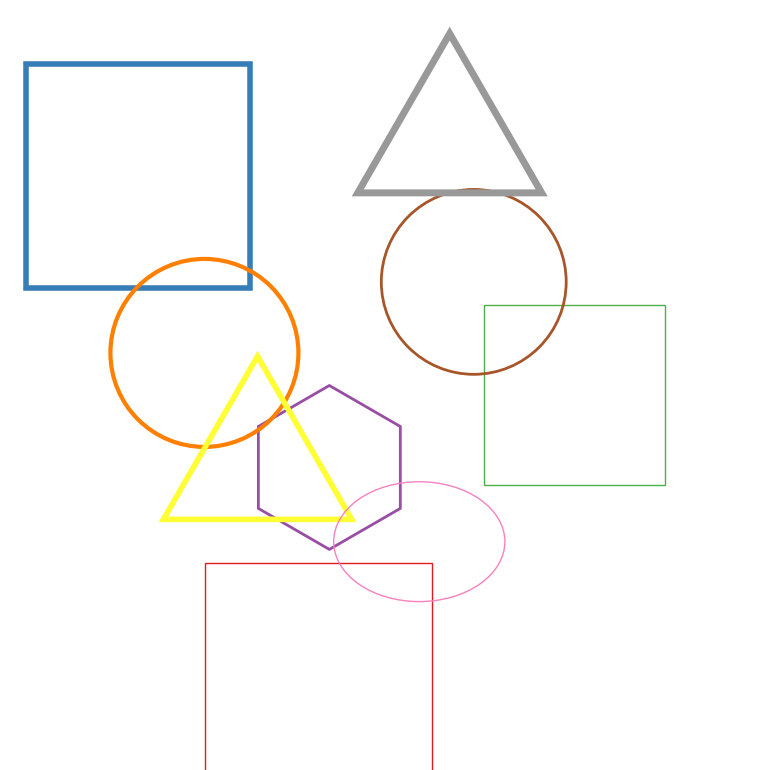[{"shape": "square", "thickness": 0.5, "radius": 0.74, "center": [0.414, 0.121]}, {"shape": "square", "thickness": 2, "radius": 0.73, "center": [0.179, 0.771]}, {"shape": "square", "thickness": 0.5, "radius": 0.59, "center": [0.746, 0.487]}, {"shape": "hexagon", "thickness": 1, "radius": 0.53, "center": [0.428, 0.393]}, {"shape": "circle", "thickness": 1.5, "radius": 0.61, "center": [0.265, 0.542]}, {"shape": "triangle", "thickness": 2, "radius": 0.71, "center": [0.334, 0.396]}, {"shape": "circle", "thickness": 1, "radius": 0.6, "center": [0.615, 0.634]}, {"shape": "oval", "thickness": 0.5, "radius": 0.56, "center": [0.545, 0.297]}, {"shape": "triangle", "thickness": 2.5, "radius": 0.69, "center": [0.584, 0.818]}]